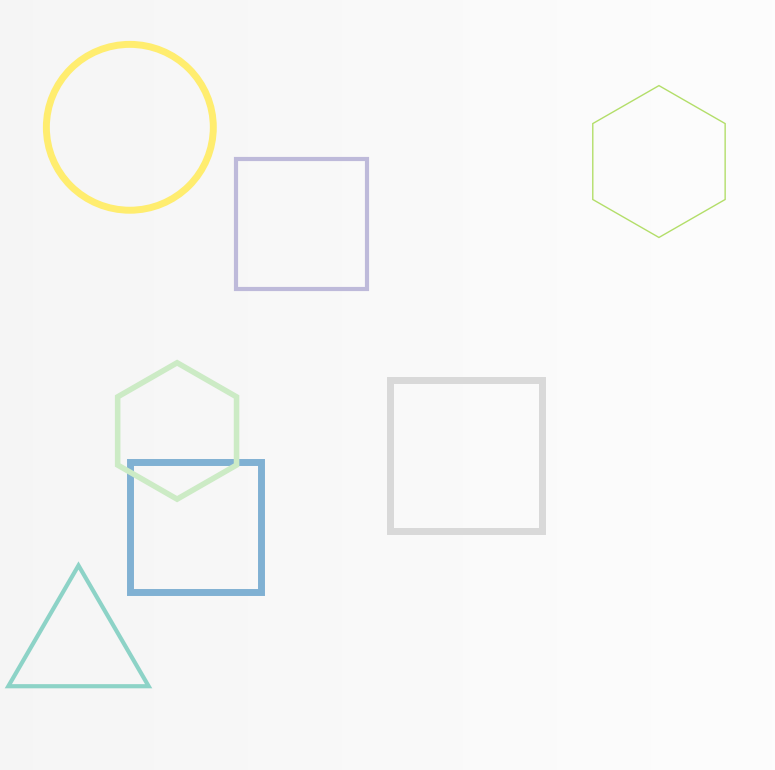[{"shape": "triangle", "thickness": 1.5, "radius": 0.52, "center": [0.101, 0.161]}, {"shape": "square", "thickness": 1.5, "radius": 0.42, "center": [0.389, 0.71]}, {"shape": "square", "thickness": 2.5, "radius": 0.42, "center": [0.253, 0.315]}, {"shape": "hexagon", "thickness": 0.5, "radius": 0.49, "center": [0.85, 0.79]}, {"shape": "square", "thickness": 2.5, "radius": 0.49, "center": [0.601, 0.408]}, {"shape": "hexagon", "thickness": 2, "radius": 0.44, "center": [0.229, 0.44]}, {"shape": "circle", "thickness": 2.5, "radius": 0.54, "center": [0.168, 0.835]}]